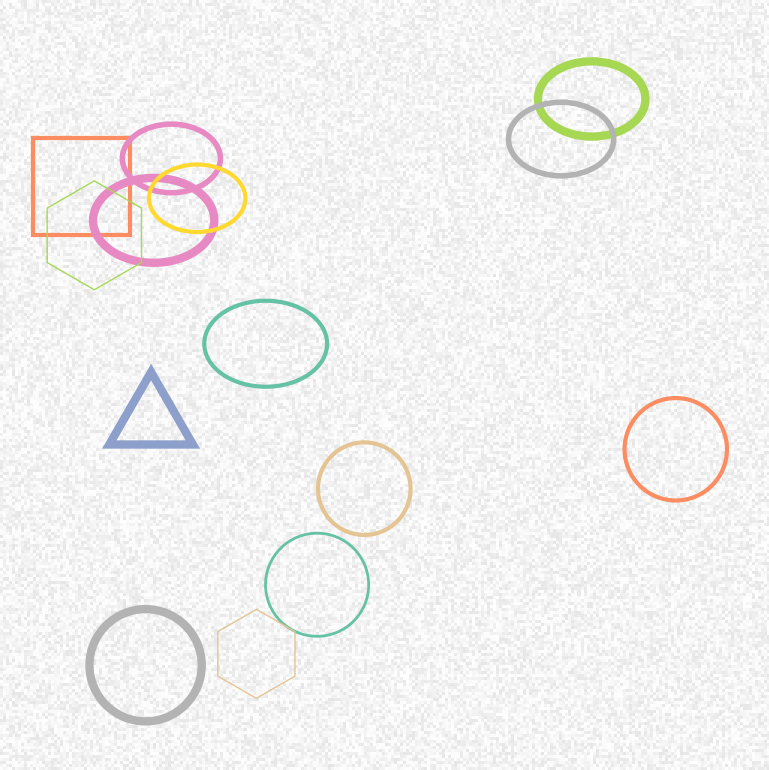[{"shape": "oval", "thickness": 1.5, "radius": 0.4, "center": [0.345, 0.554]}, {"shape": "circle", "thickness": 1, "radius": 0.33, "center": [0.412, 0.241]}, {"shape": "circle", "thickness": 1.5, "radius": 0.33, "center": [0.878, 0.417]}, {"shape": "square", "thickness": 1.5, "radius": 0.31, "center": [0.106, 0.758]}, {"shape": "triangle", "thickness": 3, "radius": 0.31, "center": [0.196, 0.454]}, {"shape": "oval", "thickness": 3, "radius": 0.39, "center": [0.2, 0.714]}, {"shape": "oval", "thickness": 2, "radius": 0.32, "center": [0.223, 0.794]}, {"shape": "hexagon", "thickness": 0.5, "radius": 0.35, "center": [0.123, 0.694]}, {"shape": "oval", "thickness": 3, "radius": 0.35, "center": [0.768, 0.871]}, {"shape": "oval", "thickness": 1.5, "radius": 0.31, "center": [0.256, 0.742]}, {"shape": "circle", "thickness": 1.5, "radius": 0.3, "center": [0.473, 0.365]}, {"shape": "hexagon", "thickness": 0.5, "radius": 0.29, "center": [0.333, 0.151]}, {"shape": "circle", "thickness": 3, "radius": 0.36, "center": [0.189, 0.136]}, {"shape": "oval", "thickness": 2, "radius": 0.34, "center": [0.729, 0.819]}]